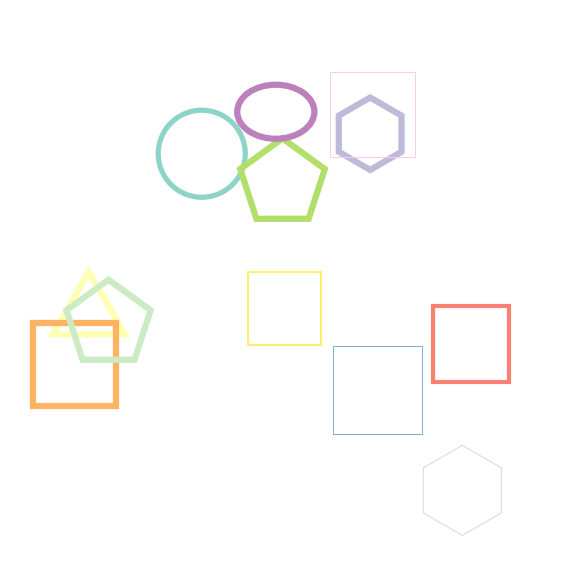[{"shape": "circle", "thickness": 2.5, "radius": 0.38, "center": [0.349, 0.733]}, {"shape": "triangle", "thickness": 3, "radius": 0.36, "center": [0.154, 0.456]}, {"shape": "hexagon", "thickness": 3, "radius": 0.31, "center": [0.641, 0.768]}, {"shape": "square", "thickness": 2, "radius": 0.33, "center": [0.816, 0.404]}, {"shape": "square", "thickness": 0.5, "radius": 0.38, "center": [0.654, 0.324]}, {"shape": "square", "thickness": 3, "radius": 0.36, "center": [0.129, 0.368]}, {"shape": "pentagon", "thickness": 3, "radius": 0.38, "center": [0.489, 0.683]}, {"shape": "square", "thickness": 0.5, "radius": 0.37, "center": [0.646, 0.801]}, {"shape": "hexagon", "thickness": 0.5, "radius": 0.39, "center": [0.801, 0.15]}, {"shape": "oval", "thickness": 3, "radius": 0.33, "center": [0.478, 0.806]}, {"shape": "pentagon", "thickness": 3, "radius": 0.38, "center": [0.188, 0.438]}, {"shape": "square", "thickness": 1, "radius": 0.32, "center": [0.493, 0.465]}]